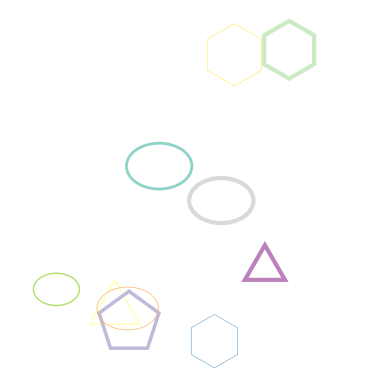[{"shape": "oval", "thickness": 2, "radius": 0.43, "center": [0.413, 0.569]}, {"shape": "triangle", "thickness": 1, "radius": 0.38, "center": [0.298, 0.195]}, {"shape": "pentagon", "thickness": 2.5, "radius": 0.41, "center": [0.335, 0.162]}, {"shape": "hexagon", "thickness": 0.5, "radius": 0.35, "center": [0.557, 0.114]}, {"shape": "oval", "thickness": 0.5, "radius": 0.4, "center": [0.331, 0.199]}, {"shape": "oval", "thickness": 1, "radius": 0.3, "center": [0.146, 0.248]}, {"shape": "oval", "thickness": 3, "radius": 0.42, "center": [0.575, 0.479]}, {"shape": "triangle", "thickness": 3, "radius": 0.3, "center": [0.688, 0.303]}, {"shape": "hexagon", "thickness": 3, "radius": 0.37, "center": [0.751, 0.871]}, {"shape": "hexagon", "thickness": 0.5, "radius": 0.4, "center": [0.609, 0.858]}]